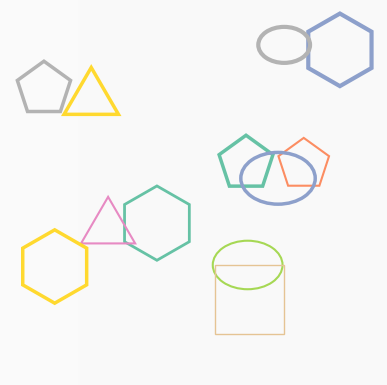[{"shape": "pentagon", "thickness": 2.5, "radius": 0.37, "center": [0.635, 0.576]}, {"shape": "hexagon", "thickness": 2, "radius": 0.48, "center": [0.405, 0.42]}, {"shape": "pentagon", "thickness": 1.5, "radius": 0.34, "center": [0.784, 0.573]}, {"shape": "oval", "thickness": 2.5, "radius": 0.48, "center": [0.717, 0.537]}, {"shape": "hexagon", "thickness": 3, "radius": 0.47, "center": [0.877, 0.871]}, {"shape": "triangle", "thickness": 1.5, "radius": 0.4, "center": [0.279, 0.408]}, {"shape": "oval", "thickness": 1.5, "radius": 0.45, "center": [0.639, 0.312]}, {"shape": "hexagon", "thickness": 2.5, "radius": 0.48, "center": [0.141, 0.308]}, {"shape": "triangle", "thickness": 2.5, "radius": 0.41, "center": [0.235, 0.744]}, {"shape": "square", "thickness": 1, "radius": 0.44, "center": [0.643, 0.223]}, {"shape": "oval", "thickness": 3, "radius": 0.33, "center": [0.733, 0.883]}, {"shape": "pentagon", "thickness": 2.5, "radius": 0.36, "center": [0.113, 0.769]}]